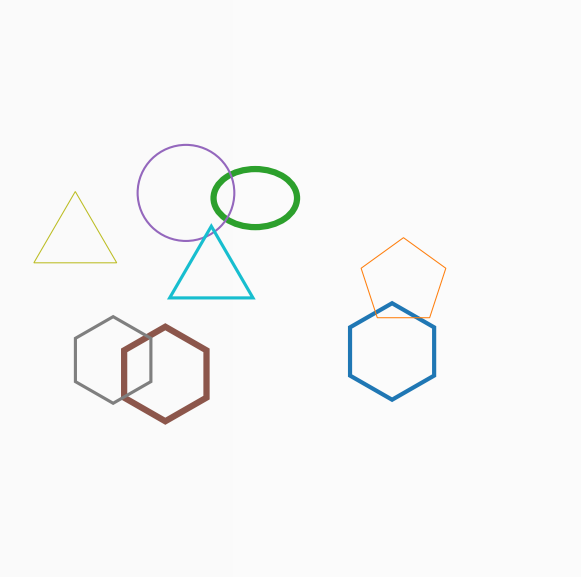[{"shape": "hexagon", "thickness": 2, "radius": 0.42, "center": [0.675, 0.391]}, {"shape": "pentagon", "thickness": 0.5, "radius": 0.38, "center": [0.694, 0.511]}, {"shape": "oval", "thickness": 3, "radius": 0.36, "center": [0.439, 0.656]}, {"shape": "circle", "thickness": 1, "radius": 0.42, "center": [0.32, 0.665]}, {"shape": "hexagon", "thickness": 3, "radius": 0.41, "center": [0.284, 0.352]}, {"shape": "hexagon", "thickness": 1.5, "radius": 0.37, "center": [0.195, 0.376]}, {"shape": "triangle", "thickness": 0.5, "radius": 0.41, "center": [0.13, 0.585]}, {"shape": "triangle", "thickness": 1.5, "radius": 0.41, "center": [0.364, 0.525]}]